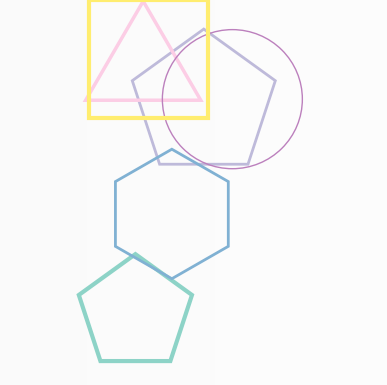[{"shape": "pentagon", "thickness": 3, "radius": 0.77, "center": [0.349, 0.186]}, {"shape": "pentagon", "thickness": 2, "radius": 0.97, "center": [0.526, 0.73]}, {"shape": "hexagon", "thickness": 2, "radius": 0.84, "center": [0.443, 0.444]}, {"shape": "triangle", "thickness": 2.5, "radius": 0.86, "center": [0.37, 0.825]}, {"shape": "circle", "thickness": 1, "radius": 0.9, "center": [0.6, 0.742]}, {"shape": "square", "thickness": 3, "radius": 0.77, "center": [0.383, 0.847]}]